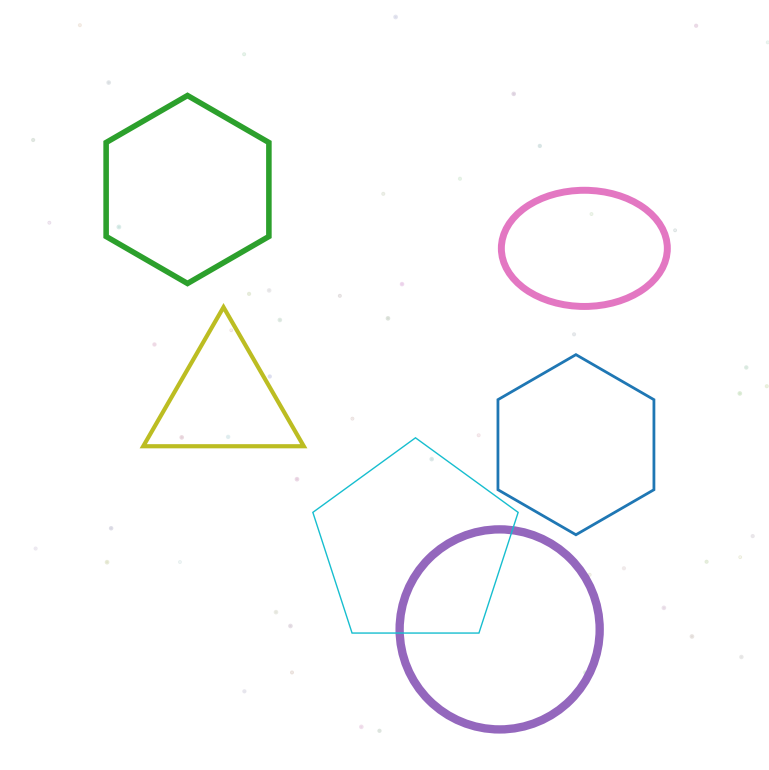[{"shape": "hexagon", "thickness": 1, "radius": 0.58, "center": [0.748, 0.422]}, {"shape": "hexagon", "thickness": 2, "radius": 0.61, "center": [0.244, 0.754]}, {"shape": "circle", "thickness": 3, "radius": 0.65, "center": [0.649, 0.183]}, {"shape": "oval", "thickness": 2.5, "radius": 0.54, "center": [0.759, 0.677]}, {"shape": "triangle", "thickness": 1.5, "radius": 0.6, "center": [0.29, 0.481]}, {"shape": "pentagon", "thickness": 0.5, "radius": 0.7, "center": [0.54, 0.291]}]